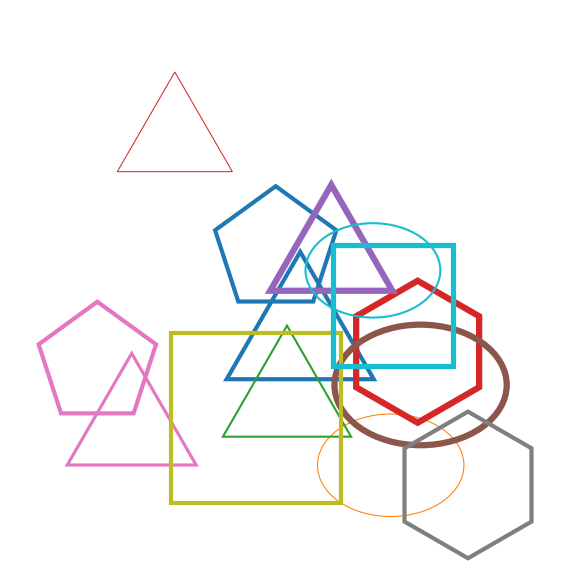[{"shape": "triangle", "thickness": 2, "radius": 0.74, "center": [0.52, 0.416]}, {"shape": "pentagon", "thickness": 2, "radius": 0.55, "center": [0.477, 0.566]}, {"shape": "oval", "thickness": 0.5, "radius": 0.63, "center": [0.677, 0.193]}, {"shape": "triangle", "thickness": 1, "radius": 0.64, "center": [0.497, 0.307]}, {"shape": "triangle", "thickness": 0.5, "radius": 0.58, "center": [0.303, 0.759]}, {"shape": "hexagon", "thickness": 3, "radius": 0.61, "center": [0.723, 0.39]}, {"shape": "triangle", "thickness": 3, "radius": 0.61, "center": [0.574, 0.557]}, {"shape": "oval", "thickness": 3, "radius": 0.75, "center": [0.728, 0.333]}, {"shape": "pentagon", "thickness": 2, "radius": 0.53, "center": [0.169, 0.37]}, {"shape": "triangle", "thickness": 1.5, "radius": 0.64, "center": [0.228, 0.258]}, {"shape": "hexagon", "thickness": 2, "radius": 0.63, "center": [0.81, 0.159]}, {"shape": "square", "thickness": 2, "radius": 0.74, "center": [0.444, 0.275]}, {"shape": "oval", "thickness": 1, "radius": 0.58, "center": [0.646, 0.531]}, {"shape": "square", "thickness": 2.5, "radius": 0.52, "center": [0.681, 0.47]}]